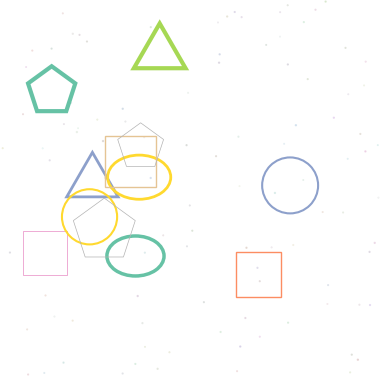[{"shape": "pentagon", "thickness": 3, "radius": 0.32, "center": [0.134, 0.763]}, {"shape": "oval", "thickness": 2.5, "radius": 0.37, "center": [0.352, 0.335]}, {"shape": "square", "thickness": 1, "radius": 0.29, "center": [0.672, 0.287]}, {"shape": "triangle", "thickness": 2, "radius": 0.39, "center": [0.24, 0.527]}, {"shape": "circle", "thickness": 1.5, "radius": 0.36, "center": [0.754, 0.518]}, {"shape": "square", "thickness": 0.5, "radius": 0.29, "center": [0.117, 0.343]}, {"shape": "triangle", "thickness": 3, "radius": 0.39, "center": [0.415, 0.862]}, {"shape": "circle", "thickness": 1.5, "radius": 0.36, "center": [0.233, 0.437]}, {"shape": "oval", "thickness": 2, "radius": 0.41, "center": [0.362, 0.54]}, {"shape": "square", "thickness": 1, "radius": 0.33, "center": [0.339, 0.58]}, {"shape": "pentagon", "thickness": 0.5, "radius": 0.31, "center": [0.365, 0.618]}, {"shape": "pentagon", "thickness": 0.5, "radius": 0.42, "center": [0.271, 0.401]}]